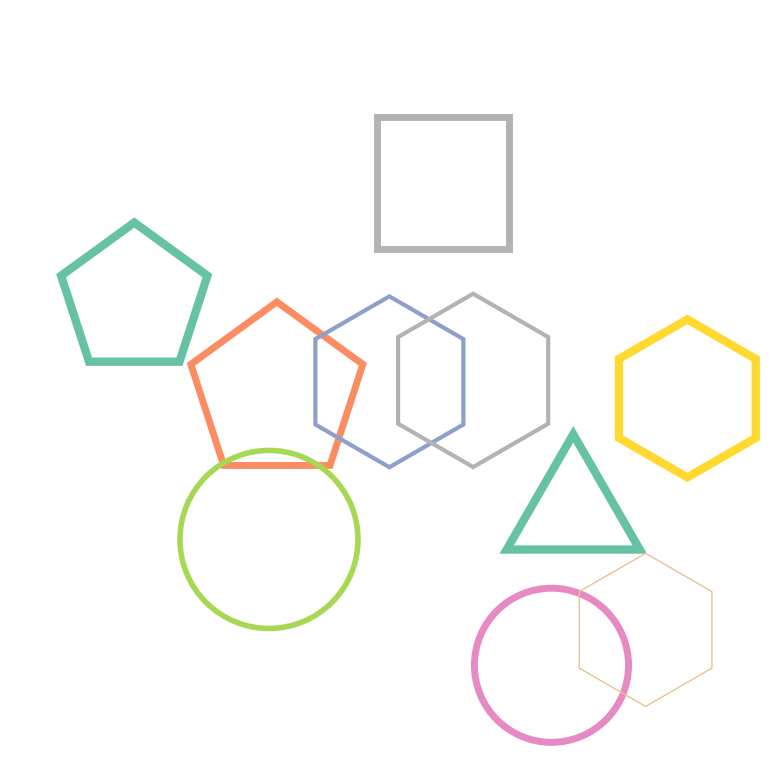[{"shape": "pentagon", "thickness": 3, "radius": 0.5, "center": [0.174, 0.611]}, {"shape": "triangle", "thickness": 3, "radius": 0.5, "center": [0.744, 0.336]}, {"shape": "pentagon", "thickness": 2.5, "radius": 0.59, "center": [0.36, 0.491]}, {"shape": "hexagon", "thickness": 1.5, "radius": 0.55, "center": [0.506, 0.504]}, {"shape": "circle", "thickness": 2.5, "radius": 0.5, "center": [0.716, 0.136]}, {"shape": "circle", "thickness": 2, "radius": 0.58, "center": [0.349, 0.299]}, {"shape": "hexagon", "thickness": 3, "radius": 0.51, "center": [0.893, 0.483]}, {"shape": "hexagon", "thickness": 0.5, "radius": 0.5, "center": [0.838, 0.182]}, {"shape": "hexagon", "thickness": 1.5, "radius": 0.56, "center": [0.614, 0.506]}, {"shape": "square", "thickness": 2.5, "radius": 0.43, "center": [0.575, 0.762]}]